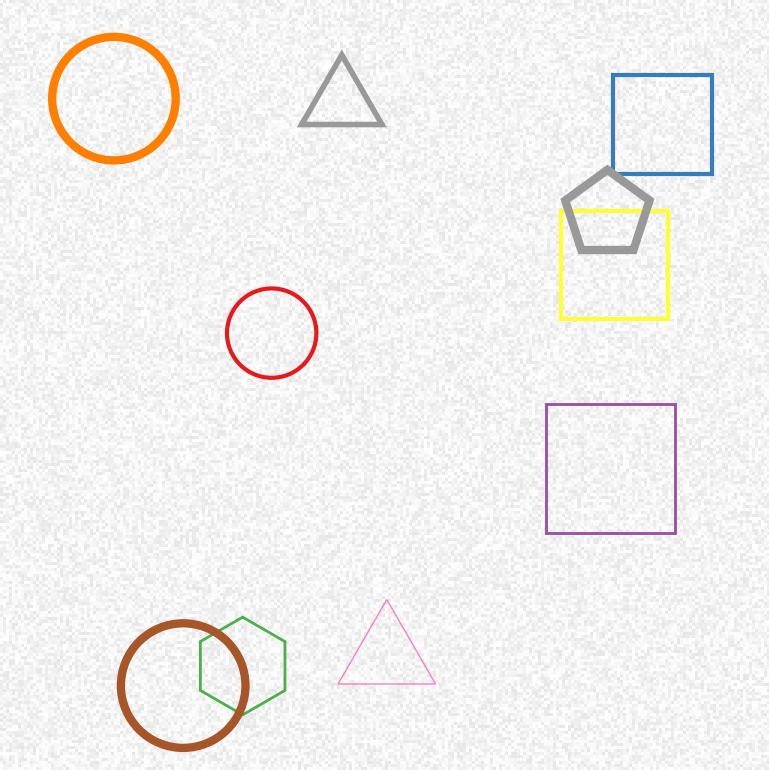[{"shape": "circle", "thickness": 1.5, "radius": 0.29, "center": [0.353, 0.567]}, {"shape": "square", "thickness": 1.5, "radius": 0.32, "center": [0.861, 0.839]}, {"shape": "hexagon", "thickness": 1, "radius": 0.32, "center": [0.315, 0.135]}, {"shape": "square", "thickness": 1, "radius": 0.42, "center": [0.793, 0.392]}, {"shape": "circle", "thickness": 3, "radius": 0.4, "center": [0.148, 0.872]}, {"shape": "square", "thickness": 1.5, "radius": 0.35, "center": [0.798, 0.656]}, {"shape": "circle", "thickness": 3, "radius": 0.4, "center": [0.238, 0.11]}, {"shape": "triangle", "thickness": 0.5, "radius": 0.37, "center": [0.502, 0.148]}, {"shape": "triangle", "thickness": 2, "radius": 0.3, "center": [0.444, 0.868]}, {"shape": "pentagon", "thickness": 3, "radius": 0.29, "center": [0.789, 0.722]}]